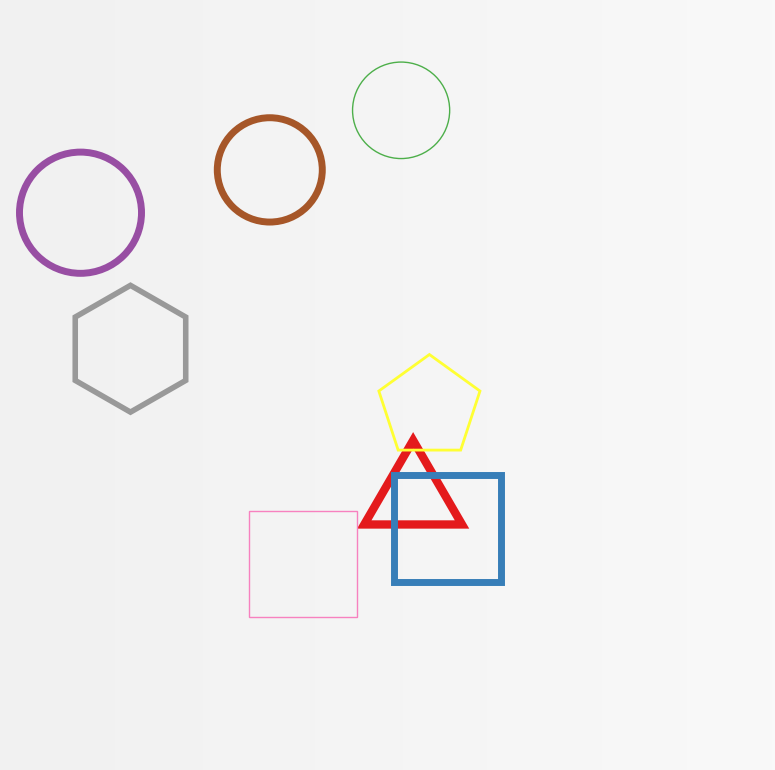[{"shape": "triangle", "thickness": 3, "radius": 0.36, "center": [0.533, 0.355]}, {"shape": "square", "thickness": 2.5, "radius": 0.35, "center": [0.577, 0.314]}, {"shape": "circle", "thickness": 0.5, "radius": 0.31, "center": [0.518, 0.857]}, {"shape": "circle", "thickness": 2.5, "radius": 0.39, "center": [0.104, 0.724]}, {"shape": "pentagon", "thickness": 1, "radius": 0.34, "center": [0.554, 0.471]}, {"shape": "circle", "thickness": 2.5, "radius": 0.34, "center": [0.348, 0.779]}, {"shape": "square", "thickness": 0.5, "radius": 0.35, "center": [0.391, 0.268]}, {"shape": "hexagon", "thickness": 2, "radius": 0.41, "center": [0.168, 0.547]}]